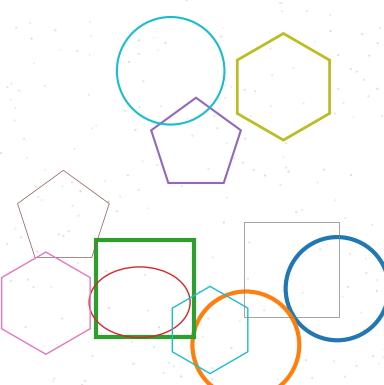[{"shape": "circle", "thickness": 3, "radius": 0.67, "center": [0.876, 0.25]}, {"shape": "circle", "thickness": 3, "radius": 0.69, "center": [0.639, 0.104]}, {"shape": "square", "thickness": 3, "radius": 0.63, "center": [0.376, 0.251]}, {"shape": "oval", "thickness": 1, "radius": 0.66, "center": [0.363, 0.215]}, {"shape": "pentagon", "thickness": 1.5, "radius": 0.61, "center": [0.509, 0.624]}, {"shape": "pentagon", "thickness": 0.5, "radius": 0.63, "center": [0.165, 0.432]}, {"shape": "hexagon", "thickness": 1, "radius": 0.66, "center": [0.119, 0.213]}, {"shape": "square", "thickness": 0.5, "radius": 0.62, "center": [0.758, 0.3]}, {"shape": "hexagon", "thickness": 2, "radius": 0.69, "center": [0.736, 0.775]}, {"shape": "hexagon", "thickness": 1, "radius": 0.57, "center": [0.546, 0.143]}, {"shape": "circle", "thickness": 1.5, "radius": 0.7, "center": [0.443, 0.816]}]